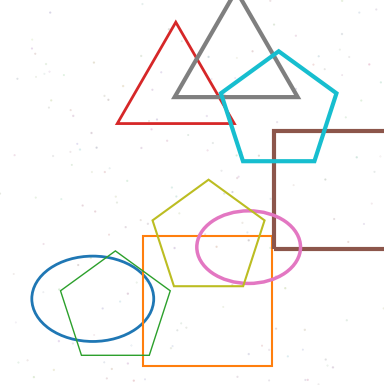[{"shape": "oval", "thickness": 2, "radius": 0.79, "center": [0.241, 0.224]}, {"shape": "square", "thickness": 1.5, "radius": 0.84, "center": [0.539, 0.218]}, {"shape": "pentagon", "thickness": 1, "radius": 0.75, "center": [0.3, 0.198]}, {"shape": "triangle", "thickness": 2, "radius": 0.88, "center": [0.457, 0.767]}, {"shape": "square", "thickness": 3, "radius": 0.77, "center": [0.867, 0.507]}, {"shape": "oval", "thickness": 2.5, "radius": 0.67, "center": [0.646, 0.358]}, {"shape": "triangle", "thickness": 3, "radius": 0.92, "center": [0.613, 0.84]}, {"shape": "pentagon", "thickness": 1.5, "radius": 0.76, "center": [0.542, 0.38]}, {"shape": "pentagon", "thickness": 3, "radius": 0.79, "center": [0.724, 0.709]}]